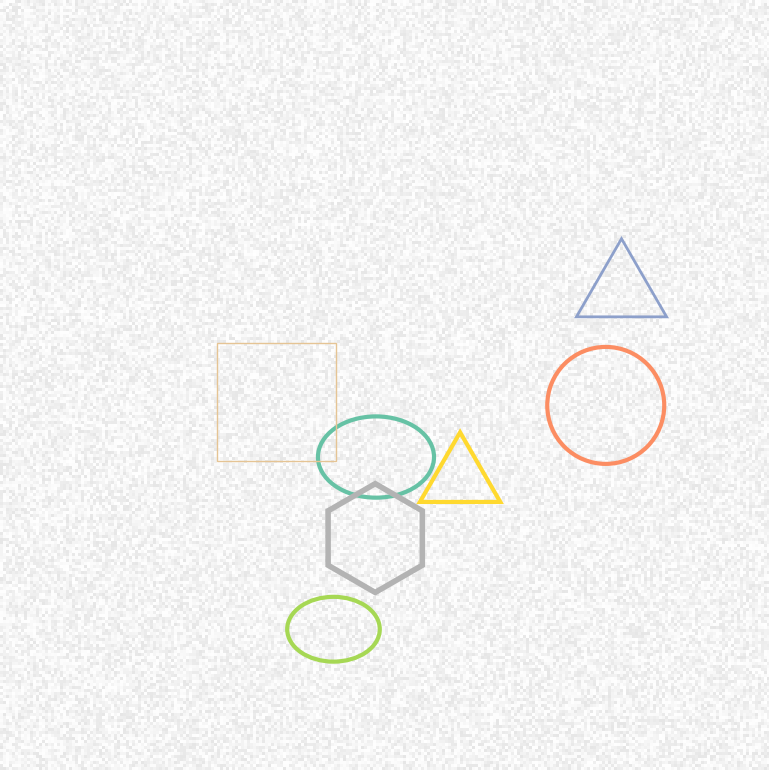[{"shape": "oval", "thickness": 1.5, "radius": 0.38, "center": [0.488, 0.406]}, {"shape": "circle", "thickness": 1.5, "radius": 0.38, "center": [0.787, 0.474]}, {"shape": "triangle", "thickness": 1, "radius": 0.34, "center": [0.807, 0.622]}, {"shape": "oval", "thickness": 1.5, "radius": 0.3, "center": [0.433, 0.183]}, {"shape": "triangle", "thickness": 1.5, "radius": 0.3, "center": [0.598, 0.378]}, {"shape": "square", "thickness": 0.5, "radius": 0.38, "center": [0.359, 0.478]}, {"shape": "hexagon", "thickness": 2, "radius": 0.35, "center": [0.487, 0.301]}]